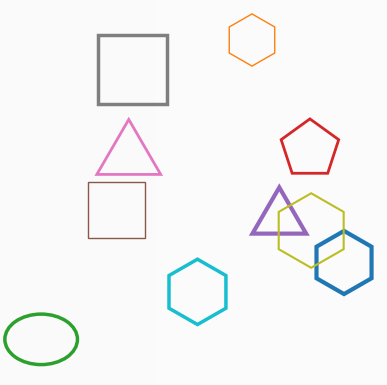[{"shape": "hexagon", "thickness": 3, "radius": 0.41, "center": [0.888, 0.318]}, {"shape": "hexagon", "thickness": 1, "radius": 0.34, "center": [0.65, 0.896]}, {"shape": "oval", "thickness": 2.5, "radius": 0.47, "center": [0.106, 0.119]}, {"shape": "pentagon", "thickness": 2, "radius": 0.39, "center": [0.8, 0.613]}, {"shape": "triangle", "thickness": 3, "radius": 0.4, "center": [0.721, 0.433]}, {"shape": "square", "thickness": 1, "radius": 0.37, "center": [0.301, 0.455]}, {"shape": "triangle", "thickness": 2, "radius": 0.48, "center": [0.332, 0.595]}, {"shape": "square", "thickness": 2.5, "radius": 0.45, "center": [0.343, 0.819]}, {"shape": "hexagon", "thickness": 1.5, "radius": 0.48, "center": [0.803, 0.401]}, {"shape": "hexagon", "thickness": 2.5, "radius": 0.42, "center": [0.51, 0.242]}]